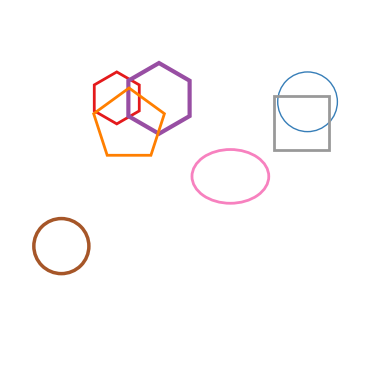[{"shape": "hexagon", "thickness": 2, "radius": 0.34, "center": [0.303, 0.746]}, {"shape": "circle", "thickness": 1, "radius": 0.39, "center": [0.799, 0.736]}, {"shape": "hexagon", "thickness": 3, "radius": 0.46, "center": [0.413, 0.744]}, {"shape": "pentagon", "thickness": 2, "radius": 0.48, "center": [0.335, 0.675]}, {"shape": "circle", "thickness": 2.5, "radius": 0.36, "center": [0.159, 0.361]}, {"shape": "oval", "thickness": 2, "radius": 0.5, "center": [0.598, 0.542]}, {"shape": "square", "thickness": 2, "radius": 0.35, "center": [0.783, 0.681]}]